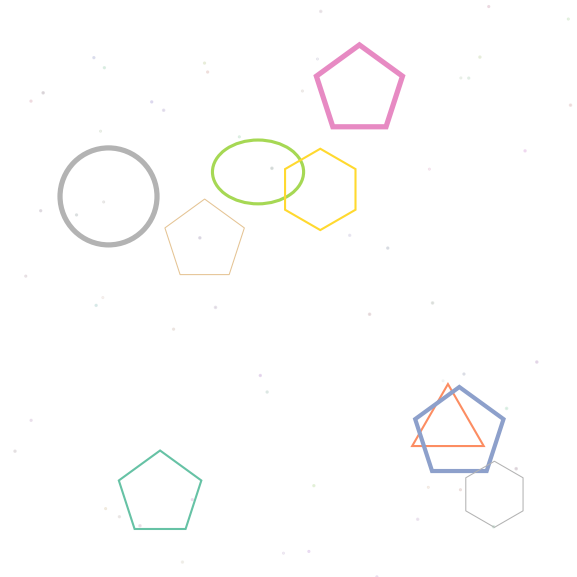[{"shape": "pentagon", "thickness": 1, "radius": 0.38, "center": [0.277, 0.144]}, {"shape": "triangle", "thickness": 1, "radius": 0.36, "center": [0.776, 0.263]}, {"shape": "pentagon", "thickness": 2, "radius": 0.4, "center": [0.795, 0.249]}, {"shape": "pentagon", "thickness": 2.5, "radius": 0.39, "center": [0.622, 0.843]}, {"shape": "oval", "thickness": 1.5, "radius": 0.39, "center": [0.447, 0.701]}, {"shape": "hexagon", "thickness": 1, "radius": 0.35, "center": [0.555, 0.671]}, {"shape": "pentagon", "thickness": 0.5, "radius": 0.36, "center": [0.354, 0.582]}, {"shape": "hexagon", "thickness": 0.5, "radius": 0.29, "center": [0.856, 0.143]}, {"shape": "circle", "thickness": 2.5, "radius": 0.42, "center": [0.188, 0.659]}]